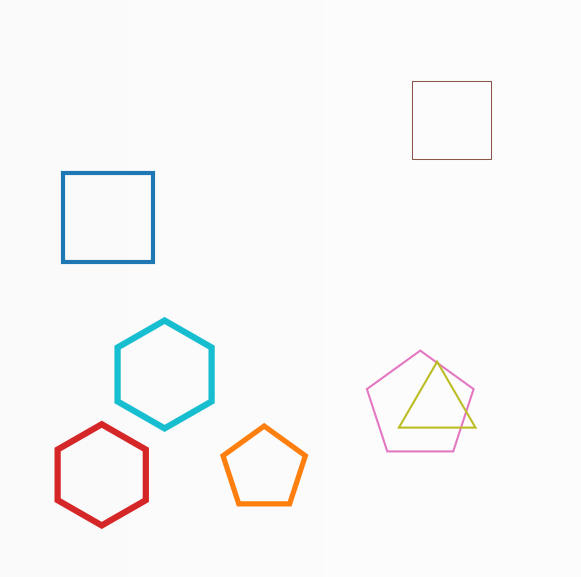[{"shape": "square", "thickness": 2, "radius": 0.38, "center": [0.186, 0.623]}, {"shape": "pentagon", "thickness": 2.5, "radius": 0.37, "center": [0.455, 0.187]}, {"shape": "hexagon", "thickness": 3, "radius": 0.44, "center": [0.175, 0.177]}, {"shape": "square", "thickness": 0.5, "radius": 0.34, "center": [0.777, 0.791]}, {"shape": "pentagon", "thickness": 1, "radius": 0.48, "center": [0.723, 0.296]}, {"shape": "triangle", "thickness": 1, "radius": 0.38, "center": [0.752, 0.297]}, {"shape": "hexagon", "thickness": 3, "radius": 0.47, "center": [0.283, 0.351]}]